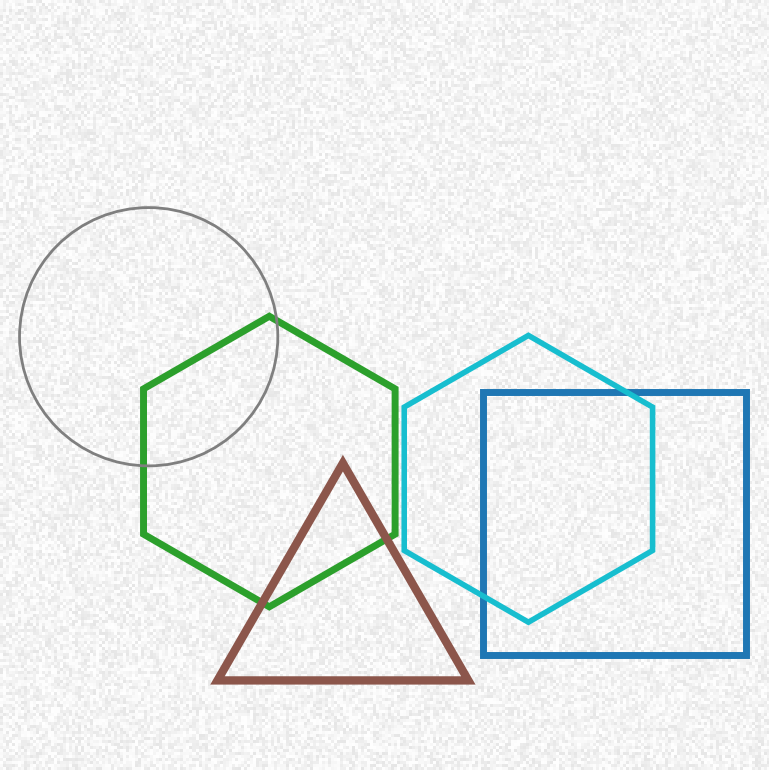[{"shape": "square", "thickness": 2.5, "radius": 0.85, "center": [0.798, 0.32]}, {"shape": "hexagon", "thickness": 2.5, "radius": 0.94, "center": [0.35, 0.401]}, {"shape": "triangle", "thickness": 3, "radius": 0.94, "center": [0.445, 0.21]}, {"shape": "circle", "thickness": 1, "radius": 0.84, "center": [0.193, 0.563]}, {"shape": "hexagon", "thickness": 2, "radius": 0.93, "center": [0.686, 0.378]}]